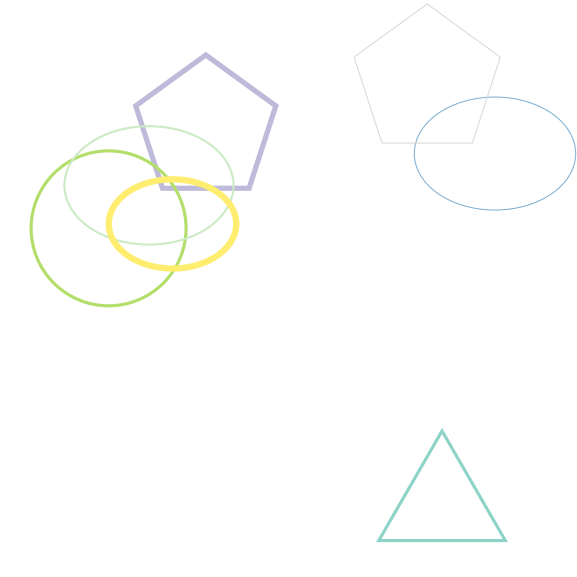[{"shape": "triangle", "thickness": 1.5, "radius": 0.63, "center": [0.765, 0.126]}, {"shape": "pentagon", "thickness": 2.5, "radius": 0.64, "center": [0.356, 0.776]}, {"shape": "oval", "thickness": 0.5, "radius": 0.7, "center": [0.857, 0.733]}, {"shape": "circle", "thickness": 1.5, "radius": 0.67, "center": [0.188, 0.604]}, {"shape": "pentagon", "thickness": 0.5, "radius": 0.67, "center": [0.74, 0.859]}, {"shape": "oval", "thickness": 1, "radius": 0.73, "center": [0.258, 0.678]}, {"shape": "oval", "thickness": 3, "radius": 0.55, "center": [0.299, 0.611]}]